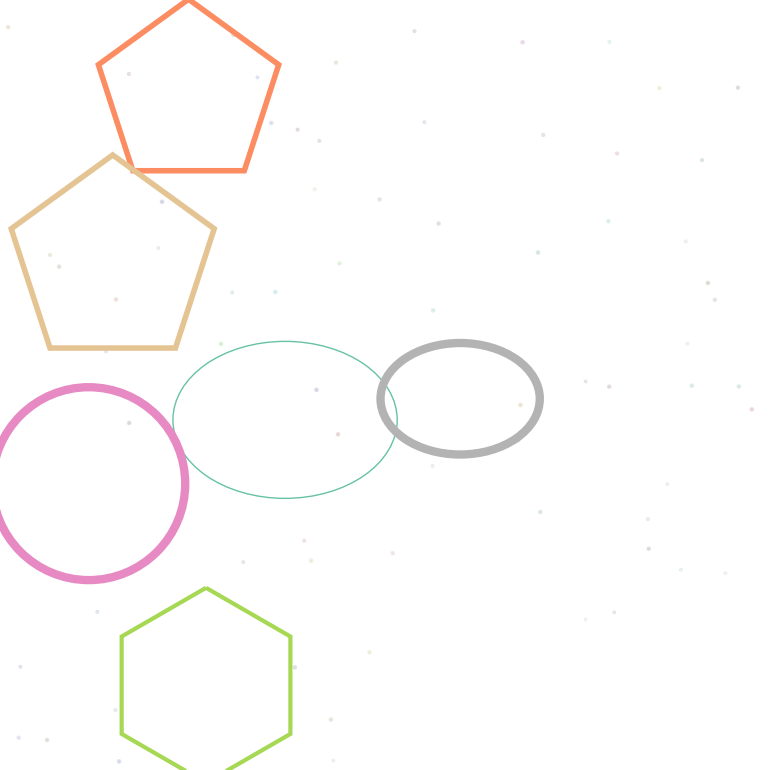[{"shape": "oval", "thickness": 0.5, "radius": 0.73, "center": [0.37, 0.455]}, {"shape": "pentagon", "thickness": 2, "radius": 0.62, "center": [0.245, 0.878]}, {"shape": "circle", "thickness": 3, "radius": 0.63, "center": [0.115, 0.372]}, {"shape": "hexagon", "thickness": 1.5, "radius": 0.63, "center": [0.268, 0.11]}, {"shape": "pentagon", "thickness": 2, "radius": 0.69, "center": [0.146, 0.66]}, {"shape": "oval", "thickness": 3, "radius": 0.52, "center": [0.598, 0.482]}]